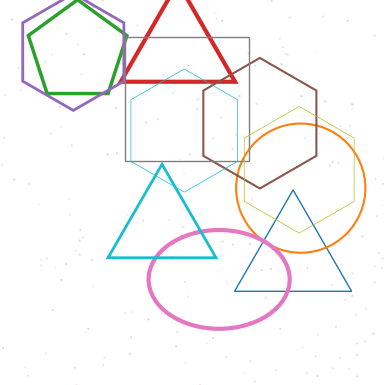[{"shape": "triangle", "thickness": 1, "radius": 0.88, "center": [0.761, 0.331]}, {"shape": "circle", "thickness": 1.5, "radius": 0.84, "center": [0.781, 0.511]}, {"shape": "pentagon", "thickness": 2.5, "radius": 0.67, "center": [0.202, 0.866]}, {"shape": "triangle", "thickness": 3, "radius": 0.86, "center": [0.462, 0.873]}, {"shape": "hexagon", "thickness": 2, "radius": 0.76, "center": [0.19, 0.865]}, {"shape": "hexagon", "thickness": 1.5, "radius": 0.85, "center": [0.675, 0.68]}, {"shape": "oval", "thickness": 3, "radius": 0.92, "center": [0.569, 0.274]}, {"shape": "square", "thickness": 1, "radius": 0.81, "center": [0.485, 0.743]}, {"shape": "hexagon", "thickness": 0.5, "radius": 0.82, "center": [0.777, 0.559]}, {"shape": "hexagon", "thickness": 0.5, "radius": 0.8, "center": [0.479, 0.661]}, {"shape": "triangle", "thickness": 2, "radius": 0.81, "center": [0.421, 0.411]}]